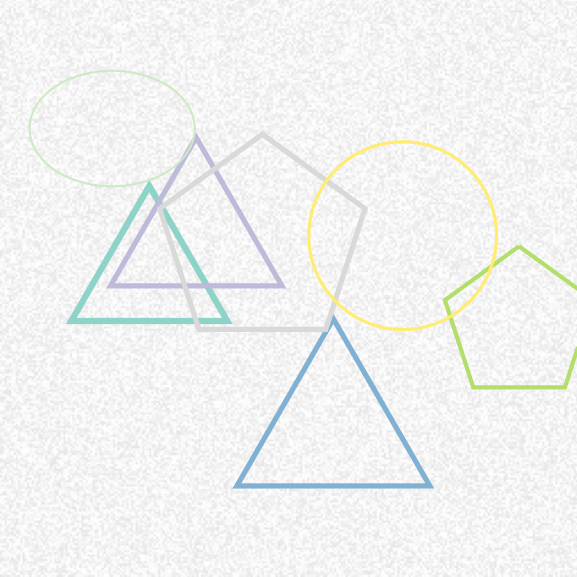[{"shape": "triangle", "thickness": 3, "radius": 0.78, "center": [0.259, 0.521]}, {"shape": "triangle", "thickness": 2.5, "radius": 0.86, "center": [0.34, 0.59]}, {"shape": "triangle", "thickness": 2.5, "radius": 0.96, "center": [0.577, 0.254]}, {"shape": "pentagon", "thickness": 2, "radius": 0.68, "center": [0.899, 0.438]}, {"shape": "pentagon", "thickness": 2.5, "radius": 0.93, "center": [0.454, 0.58]}, {"shape": "oval", "thickness": 1, "radius": 0.71, "center": [0.194, 0.777]}, {"shape": "circle", "thickness": 1.5, "radius": 0.81, "center": [0.697, 0.591]}]